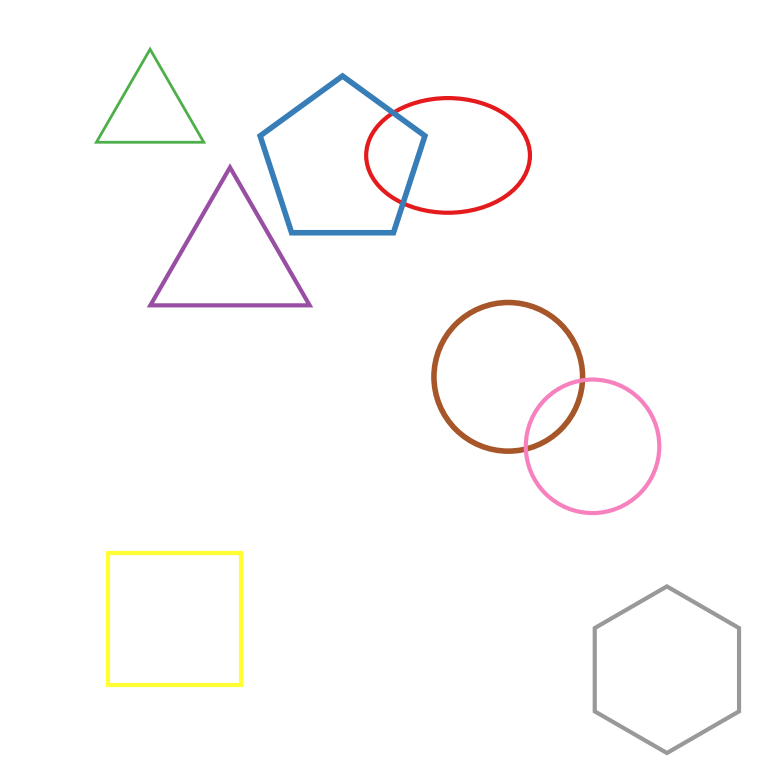[{"shape": "oval", "thickness": 1.5, "radius": 0.53, "center": [0.582, 0.798]}, {"shape": "pentagon", "thickness": 2, "radius": 0.56, "center": [0.445, 0.789]}, {"shape": "triangle", "thickness": 1, "radius": 0.4, "center": [0.195, 0.856]}, {"shape": "triangle", "thickness": 1.5, "radius": 0.6, "center": [0.299, 0.663]}, {"shape": "square", "thickness": 1.5, "radius": 0.43, "center": [0.227, 0.196]}, {"shape": "circle", "thickness": 2, "radius": 0.48, "center": [0.66, 0.511]}, {"shape": "circle", "thickness": 1.5, "radius": 0.43, "center": [0.77, 0.42]}, {"shape": "hexagon", "thickness": 1.5, "radius": 0.54, "center": [0.866, 0.13]}]